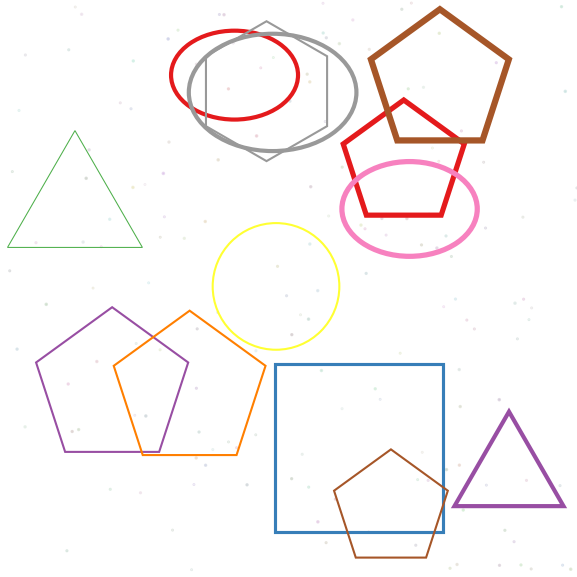[{"shape": "pentagon", "thickness": 2.5, "radius": 0.55, "center": [0.699, 0.716]}, {"shape": "oval", "thickness": 2, "radius": 0.55, "center": [0.406, 0.869]}, {"shape": "square", "thickness": 1.5, "radius": 0.73, "center": [0.621, 0.223]}, {"shape": "triangle", "thickness": 0.5, "radius": 0.67, "center": [0.13, 0.638]}, {"shape": "triangle", "thickness": 2, "radius": 0.55, "center": [0.881, 0.177]}, {"shape": "pentagon", "thickness": 1, "radius": 0.69, "center": [0.194, 0.329]}, {"shape": "pentagon", "thickness": 1, "radius": 0.69, "center": [0.328, 0.323]}, {"shape": "circle", "thickness": 1, "radius": 0.55, "center": [0.478, 0.503]}, {"shape": "pentagon", "thickness": 1, "radius": 0.52, "center": [0.677, 0.117]}, {"shape": "pentagon", "thickness": 3, "radius": 0.63, "center": [0.762, 0.858]}, {"shape": "oval", "thickness": 2.5, "radius": 0.59, "center": [0.709, 0.637]}, {"shape": "oval", "thickness": 2, "radius": 0.73, "center": [0.472, 0.839]}, {"shape": "hexagon", "thickness": 1, "radius": 0.61, "center": [0.462, 0.841]}]